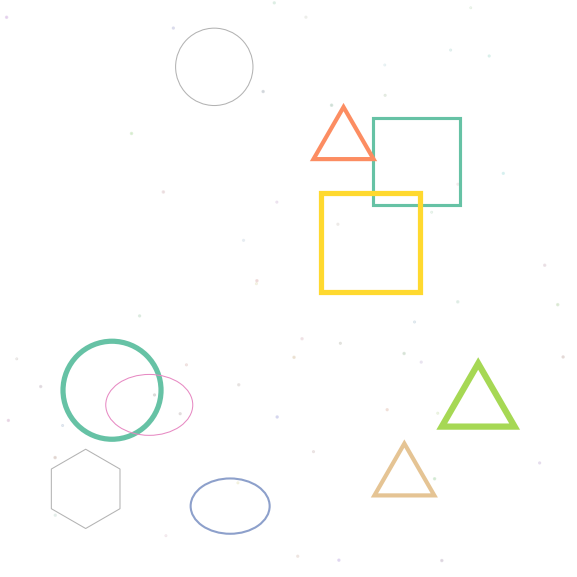[{"shape": "circle", "thickness": 2.5, "radius": 0.42, "center": [0.194, 0.323]}, {"shape": "square", "thickness": 1.5, "radius": 0.38, "center": [0.722, 0.72]}, {"shape": "triangle", "thickness": 2, "radius": 0.3, "center": [0.595, 0.754]}, {"shape": "oval", "thickness": 1, "radius": 0.34, "center": [0.399, 0.123]}, {"shape": "oval", "thickness": 0.5, "radius": 0.38, "center": [0.258, 0.298]}, {"shape": "triangle", "thickness": 3, "radius": 0.36, "center": [0.828, 0.297]}, {"shape": "square", "thickness": 2.5, "radius": 0.43, "center": [0.642, 0.579]}, {"shape": "triangle", "thickness": 2, "radius": 0.3, "center": [0.7, 0.171]}, {"shape": "hexagon", "thickness": 0.5, "radius": 0.34, "center": [0.148, 0.153]}, {"shape": "circle", "thickness": 0.5, "radius": 0.33, "center": [0.371, 0.883]}]